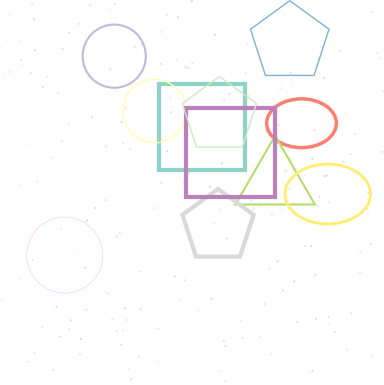[{"shape": "square", "thickness": 3, "radius": 0.56, "center": [0.525, 0.67]}, {"shape": "circle", "thickness": 1, "radius": 0.41, "center": [0.401, 0.711]}, {"shape": "circle", "thickness": 1.5, "radius": 0.41, "center": [0.297, 0.854]}, {"shape": "oval", "thickness": 2.5, "radius": 0.45, "center": [0.783, 0.68]}, {"shape": "pentagon", "thickness": 1, "radius": 0.54, "center": [0.753, 0.891]}, {"shape": "triangle", "thickness": 1.5, "radius": 0.6, "center": [0.715, 0.528]}, {"shape": "circle", "thickness": 0.5, "radius": 0.49, "center": [0.168, 0.337]}, {"shape": "pentagon", "thickness": 3, "radius": 0.49, "center": [0.566, 0.412]}, {"shape": "square", "thickness": 3, "radius": 0.58, "center": [0.599, 0.605]}, {"shape": "pentagon", "thickness": 1, "radius": 0.51, "center": [0.57, 0.7]}, {"shape": "oval", "thickness": 2, "radius": 0.56, "center": [0.851, 0.496]}]